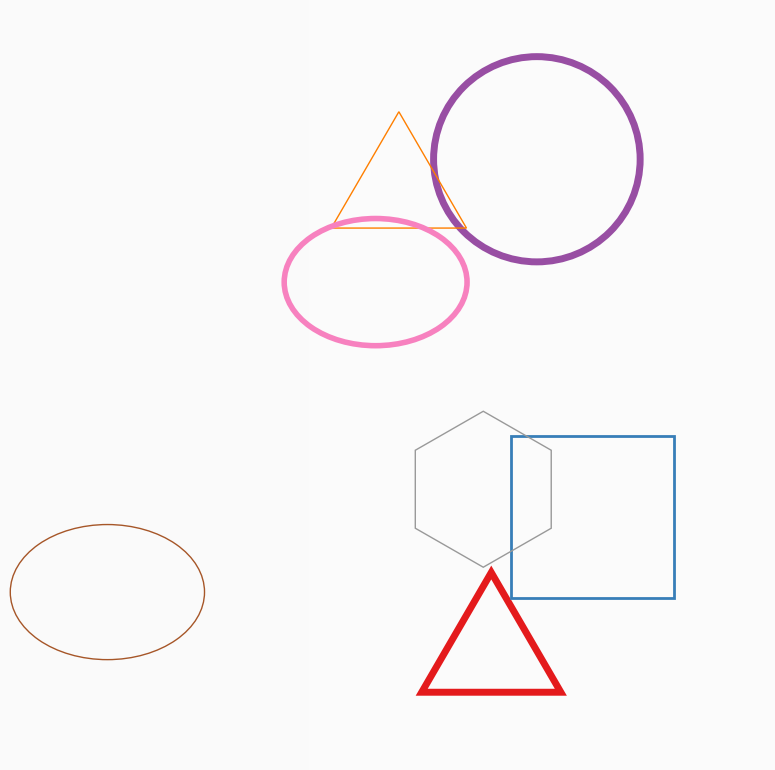[{"shape": "triangle", "thickness": 2.5, "radius": 0.52, "center": [0.634, 0.153]}, {"shape": "square", "thickness": 1, "radius": 0.53, "center": [0.764, 0.328]}, {"shape": "circle", "thickness": 2.5, "radius": 0.67, "center": [0.693, 0.793]}, {"shape": "triangle", "thickness": 0.5, "radius": 0.5, "center": [0.515, 0.754]}, {"shape": "oval", "thickness": 0.5, "radius": 0.63, "center": [0.139, 0.231]}, {"shape": "oval", "thickness": 2, "radius": 0.59, "center": [0.485, 0.634]}, {"shape": "hexagon", "thickness": 0.5, "radius": 0.51, "center": [0.624, 0.365]}]